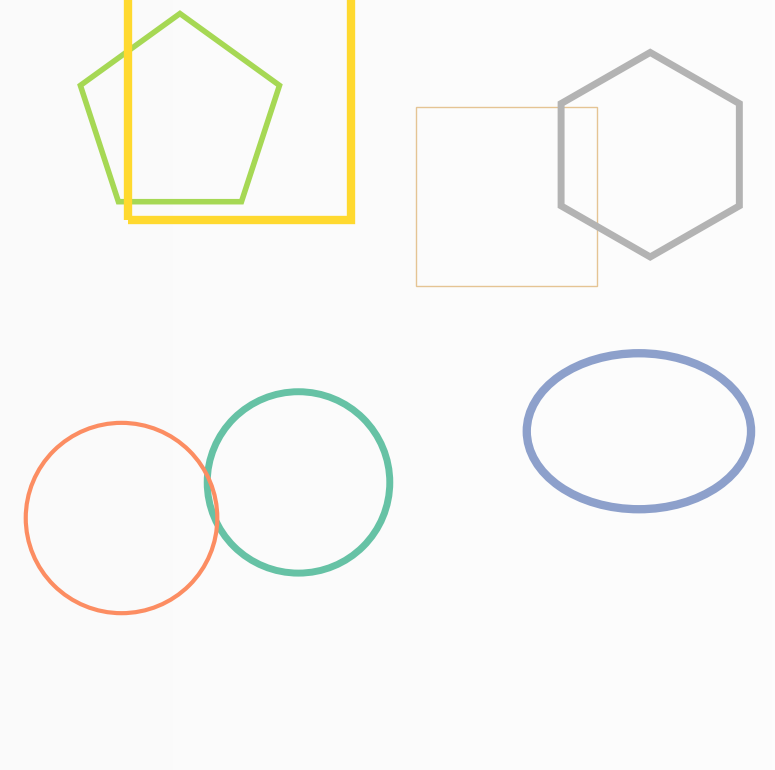[{"shape": "circle", "thickness": 2.5, "radius": 0.59, "center": [0.385, 0.373]}, {"shape": "circle", "thickness": 1.5, "radius": 0.62, "center": [0.157, 0.327]}, {"shape": "oval", "thickness": 3, "radius": 0.72, "center": [0.824, 0.44]}, {"shape": "pentagon", "thickness": 2, "radius": 0.68, "center": [0.232, 0.847]}, {"shape": "square", "thickness": 3, "radius": 0.72, "center": [0.309, 0.858]}, {"shape": "square", "thickness": 0.5, "radius": 0.58, "center": [0.654, 0.744]}, {"shape": "hexagon", "thickness": 2.5, "radius": 0.66, "center": [0.839, 0.799]}]